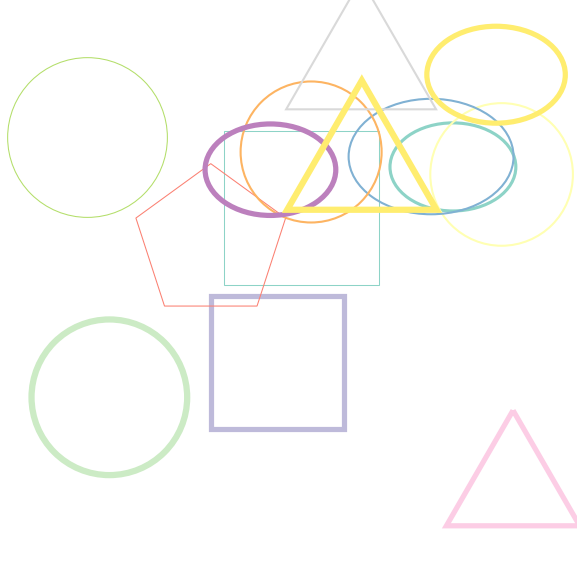[{"shape": "oval", "thickness": 1.5, "radius": 0.54, "center": [0.784, 0.71]}, {"shape": "square", "thickness": 0.5, "radius": 0.67, "center": [0.522, 0.639]}, {"shape": "circle", "thickness": 1, "radius": 0.62, "center": [0.869, 0.697]}, {"shape": "square", "thickness": 2.5, "radius": 0.57, "center": [0.48, 0.372]}, {"shape": "pentagon", "thickness": 0.5, "radius": 0.68, "center": [0.365, 0.579]}, {"shape": "oval", "thickness": 1, "radius": 0.71, "center": [0.746, 0.728]}, {"shape": "circle", "thickness": 1, "radius": 0.61, "center": [0.539, 0.736]}, {"shape": "circle", "thickness": 0.5, "radius": 0.69, "center": [0.152, 0.761]}, {"shape": "triangle", "thickness": 2.5, "radius": 0.67, "center": [0.888, 0.155]}, {"shape": "triangle", "thickness": 1, "radius": 0.75, "center": [0.625, 0.885]}, {"shape": "oval", "thickness": 2.5, "radius": 0.57, "center": [0.468, 0.705]}, {"shape": "circle", "thickness": 3, "radius": 0.67, "center": [0.189, 0.311]}, {"shape": "oval", "thickness": 2.5, "radius": 0.6, "center": [0.859, 0.87]}, {"shape": "triangle", "thickness": 3, "radius": 0.75, "center": [0.627, 0.711]}]